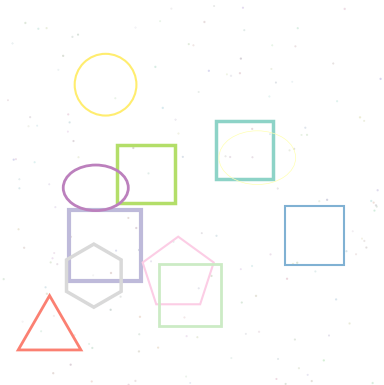[{"shape": "square", "thickness": 2.5, "radius": 0.37, "center": [0.635, 0.61]}, {"shape": "oval", "thickness": 0.5, "radius": 0.5, "center": [0.668, 0.59]}, {"shape": "square", "thickness": 3, "radius": 0.46, "center": [0.273, 0.362]}, {"shape": "triangle", "thickness": 2, "radius": 0.47, "center": [0.129, 0.138]}, {"shape": "square", "thickness": 1.5, "radius": 0.38, "center": [0.817, 0.388]}, {"shape": "square", "thickness": 2.5, "radius": 0.38, "center": [0.378, 0.548]}, {"shape": "pentagon", "thickness": 1.5, "radius": 0.49, "center": [0.463, 0.288]}, {"shape": "hexagon", "thickness": 2.5, "radius": 0.41, "center": [0.244, 0.284]}, {"shape": "oval", "thickness": 2, "radius": 0.42, "center": [0.249, 0.512]}, {"shape": "square", "thickness": 2, "radius": 0.4, "center": [0.492, 0.235]}, {"shape": "circle", "thickness": 1.5, "radius": 0.4, "center": [0.274, 0.78]}]